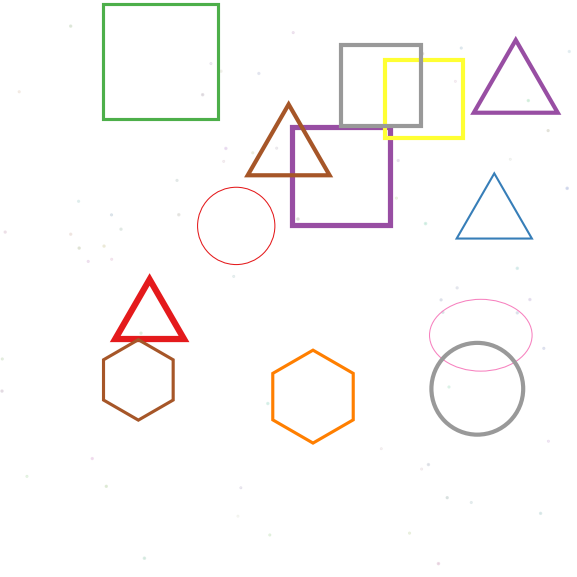[{"shape": "triangle", "thickness": 3, "radius": 0.34, "center": [0.259, 0.446]}, {"shape": "circle", "thickness": 0.5, "radius": 0.33, "center": [0.409, 0.608]}, {"shape": "triangle", "thickness": 1, "radius": 0.38, "center": [0.856, 0.624]}, {"shape": "square", "thickness": 1.5, "radius": 0.5, "center": [0.278, 0.893]}, {"shape": "square", "thickness": 2.5, "radius": 0.42, "center": [0.59, 0.695]}, {"shape": "triangle", "thickness": 2, "radius": 0.42, "center": [0.893, 0.846]}, {"shape": "hexagon", "thickness": 1.5, "radius": 0.4, "center": [0.542, 0.312]}, {"shape": "square", "thickness": 2, "radius": 0.34, "center": [0.734, 0.827]}, {"shape": "hexagon", "thickness": 1.5, "radius": 0.35, "center": [0.24, 0.341]}, {"shape": "triangle", "thickness": 2, "radius": 0.41, "center": [0.5, 0.737]}, {"shape": "oval", "thickness": 0.5, "radius": 0.44, "center": [0.833, 0.419]}, {"shape": "circle", "thickness": 2, "radius": 0.4, "center": [0.827, 0.326]}, {"shape": "square", "thickness": 2, "radius": 0.35, "center": [0.66, 0.851]}]